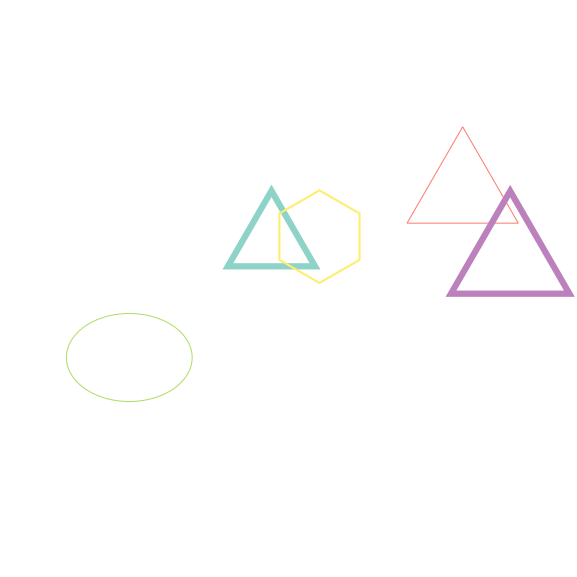[{"shape": "triangle", "thickness": 3, "radius": 0.44, "center": [0.47, 0.582]}, {"shape": "triangle", "thickness": 0.5, "radius": 0.56, "center": [0.801, 0.668]}, {"shape": "oval", "thickness": 0.5, "radius": 0.54, "center": [0.224, 0.38]}, {"shape": "triangle", "thickness": 3, "radius": 0.59, "center": [0.883, 0.55]}, {"shape": "hexagon", "thickness": 1, "radius": 0.4, "center": [0.553, 0.589]}]